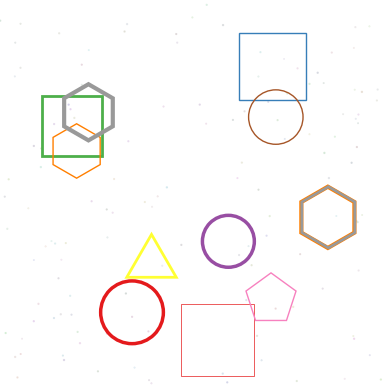[{"shape": "square", "thickness": 0.5, "radius": 0.47, "center": [0.565, 0.117]}, {"shape": "circle", "thickness": 2.5, "radius": 0.41, "center": [0.343, 0.189]}, {"shape": "square", "thickness": 1, "radius": 0.44, "center": [0.708, 0.827]}, {"shape": "square", "thickness": 2, "radius": 0.39, "center": [0.187, 0.672]}, {"shape": "circle", "thickness": 2.5, "radius": 0.34, "center": [0.593, 0.373]}, {"shape": "hexagon", "thickness": 3, "radius": 0.4, "center": [0.852, 0.436]}, {"shape": "hexagon", "thickness": 1, "radius": 0.35, "center": [0.199, 0.608]}, {"shape": "triangle", "thickness": 2, "radius": 0.37, "center": [0.394, 0.317]}, {"shape": "circle", "thickness": 1, "radius": 0.35, "center": [0.716, 0.696]}, {"shape": "pentagon", "thickness": 1, "radius": 0.34, "center": [0.704, 0.223]}, {"shape": "hexagon", "thickness": 2, "radius": 0.4, "center": [0.853, 0.436]}, {"shape": "hexagon", "thickness": 3, "radius": 0.36, "center": [0.23, 0.708]}]